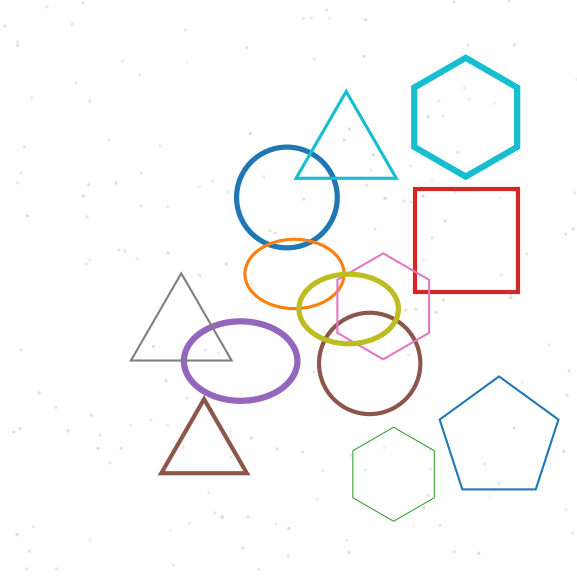[{"shape": "circle", "thickness": 2.5, "radius": 0.44, "center": [0.497, 0.657]}, {"shape": "pentagon", "thickness": 1, "radius": 0.54, "center": [0.864, 0.239]}, {"shape": "oval", "thickness": 1.5, "radius": 0.43, "center": [0.51, 0.525]}, {"shape": "hexagon", "thickness": 0.5, "radius": 0.41, "center": [0.682, 0.178]}, {"shape": "square", "thickness": 2, "radius": 0.44, "center": [0.808, 0.583]}, {"shape": "oval", "thickness": 3, "radius": 0.49, "center": [0.417, 0.374]}, {"shape": "circle", "thickness": 2, "radius": 0.44, "center": [0.64, 0.37]}, {"shape": "triangle", "thickness": 2, "radius": 0.43, "center": [0.353, 0.222]}, {"shape": "hexagon", "thickness": 1, "radius": 0.46, "center": [0.664, 0.469]}, {"shape": "triangle", "thickness": 1, "radius": 0.5, "center": [0.314, 0.425]}, {"shape": "oval", "thickness": 2.5, "radius": 0.43, "center": [0.604, 0.464]}, {"shape": "triangle", "thickness": 1.5, "radius": 0.5, "center": [0.599, 0.741]}, {"shape": "hexagon", "thickness": 3, "radius": 0.51, "center": [0.806, 0.796]}]